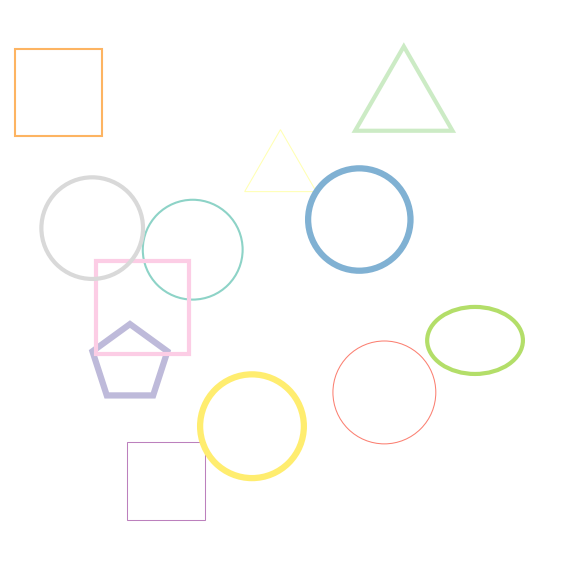[{"shape": "circle", "thickness": 1, "radius": 0.43, "center": [0.334, 0.567]}, {"shape": "triangle", "thickness": 0.5, "radius": 0.36, "center": [0.486, 0.703]}, {"shape": "pentagon", "thickness": 3, "radius": 0.34, "center": [0.225, 0.37]}, {"shape": "circle", "thickness": 0.5, "radius": 0.45, "center": [0.666, 0.32]}, {"shape": "circle", "thickness": 3, "radius": 0.44, "center": [0.622, 0.619]}, {"shape": "square", "thickness": 1, "radius": 0.38, "center": [0.101, 0.839]}, {"shape": "oval", "thickness": 2, "radius": 0.41, "center": [0.823, 0.41]}, {"shape": "square", "thickness": 2, "radius": 0.4, "center": [0.247, 0.467]}, {"shape": "circle", "thickness": 2, "radius": 0.44, "center": [0.16, 0.604]}, {"shape": "square", "thickness": 0.5, "radius": 0.34, "center": [0.288, 0.167]}, {"shape": "triangle", "thickness": 2, "radius": 0.49, "center": [0.699, 0.821]}, {"shape": "circle", "thickness": 3, "radius": 0.45, "center": [0.436, 0.261]}]